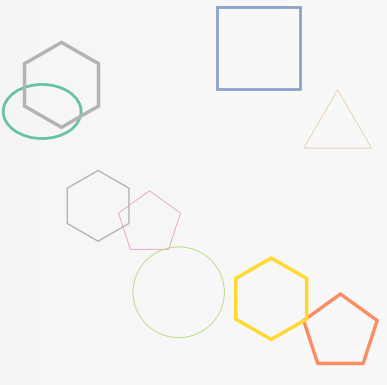[{"shape": "oval", "thickness": 2, "radius": 0.5, "center": [0.109, 0.71]}, {"shape": "pentagon", "thickness": 2.5, "radius": 0.5, "center": [0.879, 0.137]}, {"shape": "square", "thickness": 2, "radius": 0.53, "center": [0.666, 0.875]}, {"shape": "pentagon", "thickness": 0.5, "radius": 0.42, "center": [0.386, 0.42]}, {"shape": "circle", "thickness": 0.5, "radius": 0.59, "center": [0.461, 0.241]}, {"shape": "hexagon", "thickness": 2.5, "radius": 0.53, "center": [0.7, 0.224]}, {"shape": "triangle", "thickness": 0.5, "radius": 0.5, "center": [0.871, 0.666]}, {"shape": "hexagon", "thickness": 2.5, "radius": 0.55, "center": [0.159, 0.78]}, {"shape": "hexagon", "thickness": 1, "radius": 0.46, "center": [0.253, 0.465]}]